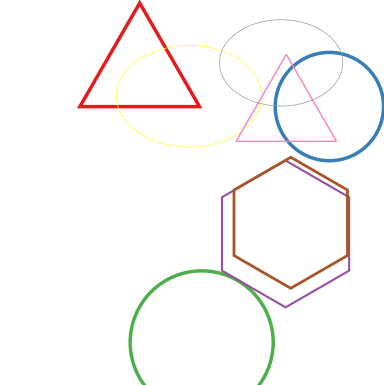[{"shape": "triangle", "thickness": 2.5, "radius": 0.9, "center": [0.363, 0.813]}, {"shape": "circle", "thickness": 2.5, "radius": 0.7, "center": [0.856, 0.723]}, {"shape": "circle", "thickness": 2.5, "radius": 0.93, "center": [0.524, 0.111]}, {"shape": "hexagon", "thickness": 1.5, "radius": 0.95, "center": [0.742, 0.392]}, {"shape": "oval", "thickness": 0.5, "radius": 0.94, "center": [0.491, 0.75]}, {"shape": "hexagon", "thickness": 2, "radius": 0.85, "center": [0.755, 0.421]}, {"shape": "triangle", "thickness": 1, "radius": 0.75, "center": [0.744, 0.708]}, {"shape": "oval", "thickness": 0.5, "radius": 0.8, "center": [0.73, 0.837]}]